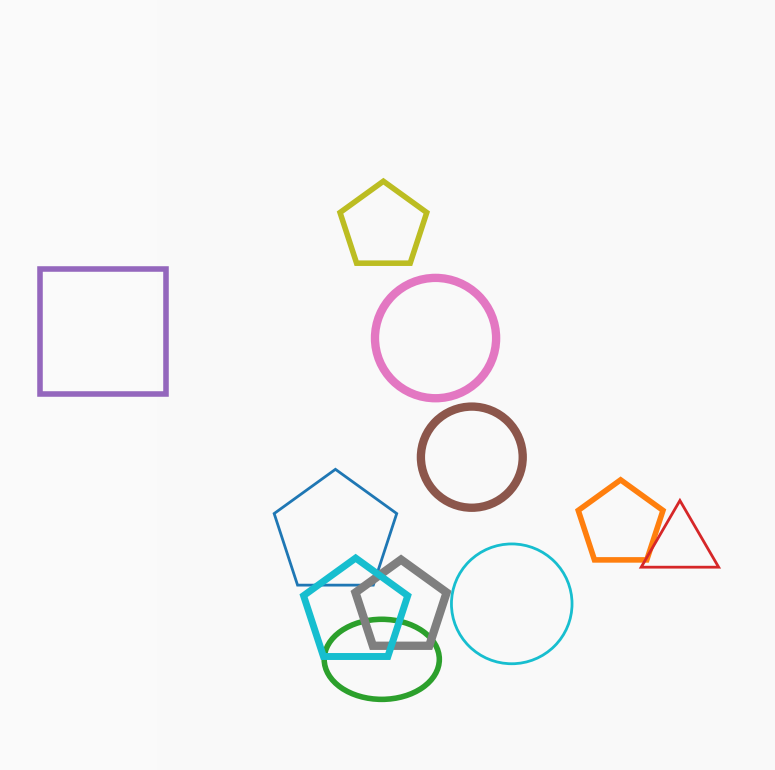[{"shape": "pentagon", "thickness": 1, "radius": 0.42, "center": [0.433, 0.307]}, {"shape": "pentagon", "thickness": 2, "radius": 0.29, "center": [0.801, 0.319]}, {"shape": "oval", "thickness": 2, "radius": 0.37, "center": [0.493, 0.144]}, {"shape": "triangle", "thickness": 1, "radius": 0.29, "center": [0.877, 0.292]}, {"shape": "square", "thickness": 2, "radius": 0.4, "center": [0.133, 0.569]}, {"shape": "circle", "thickness": 3, "radius": 0.33, "center": [0.609, 0.406]}, {"shape": "circle", "thickness": 3, "radius": 0.39, "center": [0.562, 0.561]}, {"shape": "pentagon", "thickness": 3, "radius": 0.31, "center": [0.517, 0.211]}, {"shape": "pentagon", "thickness": 2, "radius": 0.29, "center": [0.495, 0.706]}, {"shape": "pentagon", "thickness": 2.5, "radius": 0.35, "center": [0.459, 0.205]}, {"shape": "circle", "thickness": 1, "radius": 0.39, "center": [0.66, 0.216]}]